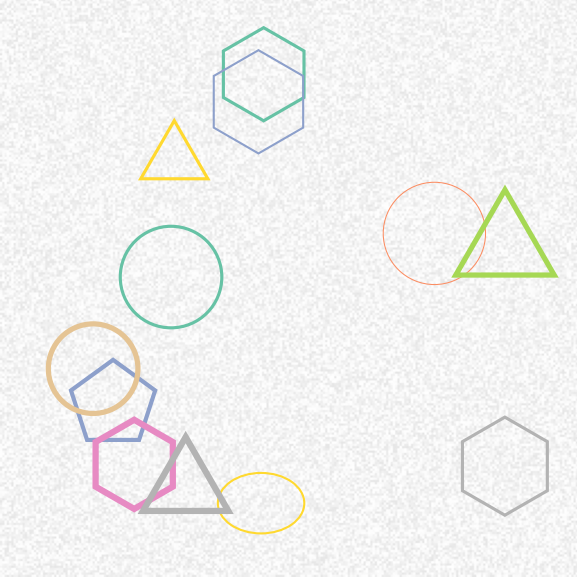[{"shape": "hexagon", "thickness": 1.5, "radius": 0.4, "center": [0.457, 0.871]}, {"shape": "circle", "thickness": 1.5, "radius": 0.44, "center": [0.296, 0.519]}, {"shape": "circle", "thickness": 0.5, "radius": 0.44, "center": [0.752, 0.595]}, {"shape": "pentagon", "thickness": 2, "radius": 0.38, "center": [0.196, 0.299]}, {"shape": "hexagon", "thickness": 1, "radius": 0.45, "center": [0.448, 0.823]}, {"shape": "hexagon", "thickness": 3, "radius": 0.39, "center": [0.232, 0.195]}, {"shape": "triangle", "thickness": 2.5, "radius": 0.49, "center": [0.874, 0.572]}, {"shape": "oval", "thickness": 1, "radius": 0.37, "center": [0.452, 0.128]}, {"shape": "triangle", "thickness": 1.5, "radius": 0.34, "center": [0.302, 0.723]}, {"shape": "circle", "thickness": 2.5, "radius": 0.39, "center": [0.161, 0.361]}, {"shape": "triangle", "thickness": 3, "radius": 0.43, "center": [0.322, 0.157]}, {"shape": "hexagon", "thickness": 1.5, "radius": 0.42, "center": [0.874, 0.192]}]